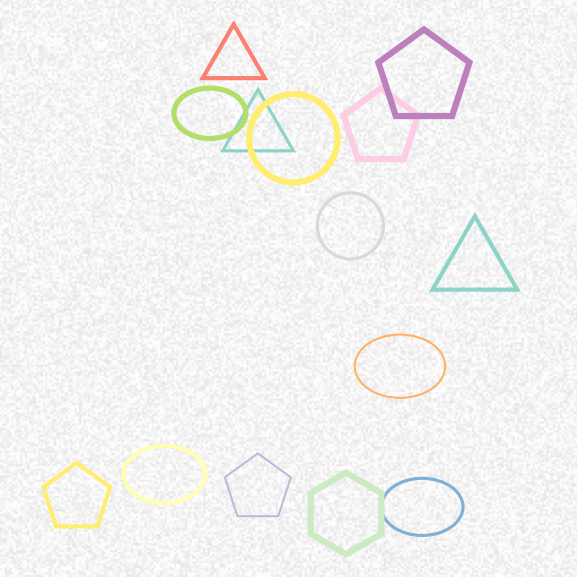[{"shape": "triangle", "thickness": 2, "radius": 0.42, "center": [0.822, 0.54]}, {"shape": "triangle", "thickness": 1.5, "radius": 0.35, "center": [0.447, 0.773]}, {"shape": "oval", "thickness": 2, "radius": 0.35, "center": [0.285, 0.178]}, {"shape": "pentagon", "thickness": 1, "radius": 0.3, "center": [0.446, 0.154]}, {"shape": "triangle", "thickness": 2, "radius": 0.31, "center": [0.405, 0.895]}, {"shape": "oval", "thickness": 1.5, "radius": 0.35, "center": [0.731, 0.121]}, {"shape": "oval", "thickness": 1, "radius": 0.39, "center": [0.693, 0.365]}, {"shape": "oval", "thickness": 2.5, "radius": 0.31, "center": [0.363, 0.803]}, {"shape": "pentagon", "thickness": 3, "radius": 0.34, "center": [0.659, 0.779]}, {"shape": "circle", "thickness": 1.5, "radius": 0.29, "center": [0.607, 0.608]}, {"shape": "pentagon", "thickness": 3, "radius": 0.41, "center": [0.734, 0.865]}, {"shape": "hexagon", "thickness": 3, "radius": 0.35, "center": [0.599, 0.11]}, {"shape": "pentagon", "thickness": 2, "radius": 0.3, "center": [0.133, 0.137]}, {"shape": "circle", "thickness": 3, "radius": 0.38, "center": [0.508, 0.76]}]